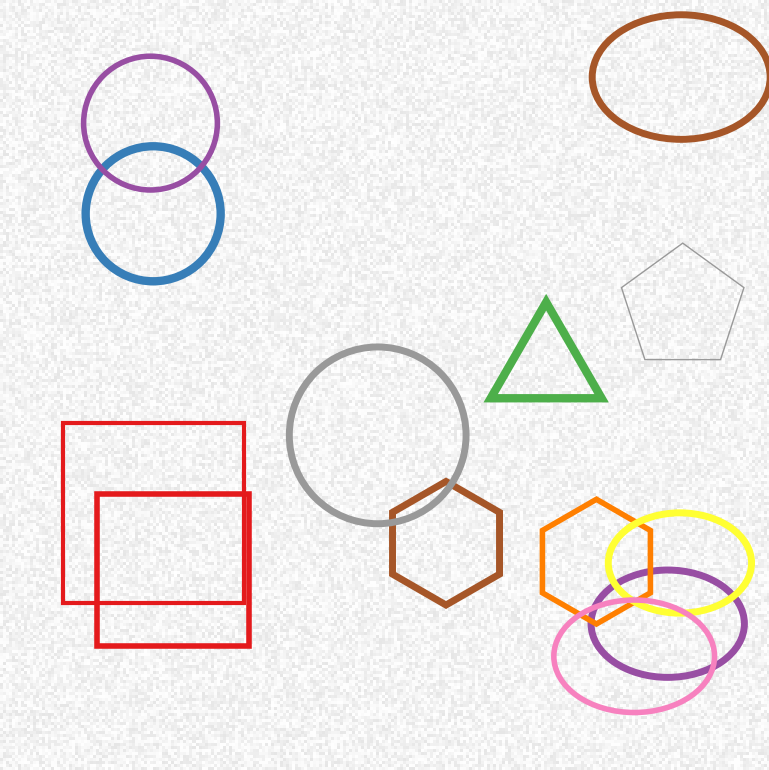[{"shape": "square", "thickness": 1.5, "radius": 0.59, "center": [0.199, 0.334]}, {"shape": "square", "thickness": 2, "radius": 0.49, "center": [0.224, 0.26]}, {"shape": "circle", "thickness": 3, "radius": 0.44, "center": [0.199, 0.722]}, {"shape": "triangle", "thickness": 3, "radius": 0.42, "center": [0.709, 0.524]}, {"shape": "circle", "thickness": 2, "radius": 0.43, "center": [0.195, 0.84]}, {"shape": "oval", "thickness": 2.5, "radius": 0.5, "center": [0.867, 0.19]}, {"shape": "hexagon", "thickness": 2, "radius": 0.4, "center": [0.775, 0.271]}, {"shape": "oval", "thickness": 2.5, "radius": 0.47, "center": [0.883, 0.269]}, {"shape": "oval", "thickness": 2.5, "radius": 0.58, "center": [0.885, 0.9]}, {"shape": "hexagon", "thickness": 2.5, "radius": 0.4, "center": [0.579, 0.294]}, {"shape": "oval", "thickness": 2, "radius": 0.52, "center": [0.824, 0.148]}, {"shape": "circle", "thickness": 2.5, "radius": 0.57, "center": [0.491, 0.435]}, {"shape": "pentagon", "thickness": 0.5, "radius": 0.42, "center": [0.887, 0.601]}]